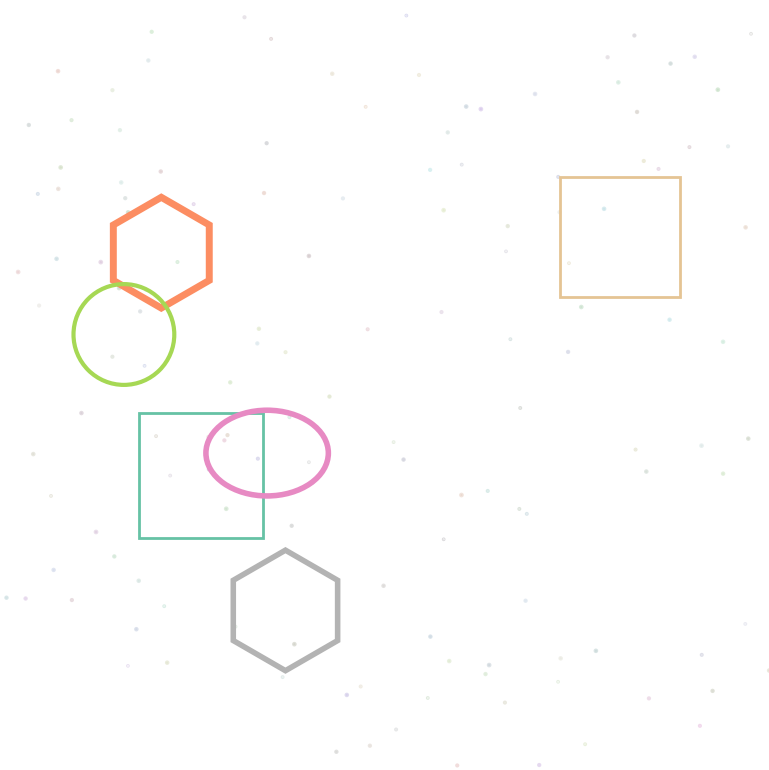[{"shape": "square", "thickness": 1, "radius": 0.4, "center": [0.261, 0.382]}, {"shape": "hexagon", "thickness": 2.5, "radius": 0.36, "center": [0.209, 0.672]}, {"shape": "oval", "thickness": 2, "radius": 0.4, "center": [0.347, 0.412]}, {"shape": "circle", "thickness": 1.5, "radius": 0.33, "center": [0.161, 0.566]}, {"shape": "square", "thickness": 1, "radius": 0.39, "center": [0.805, 0.692]}, {"shape": "hexagon", "thickness": 2, "radius": 0.39, "center": [0.371, 0.207]}]